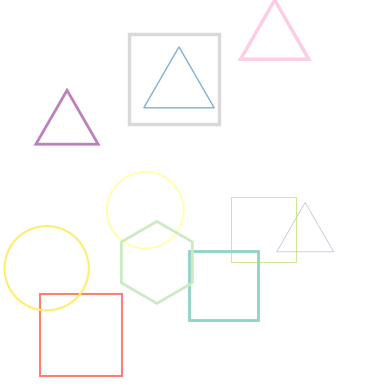[{"shape": "square", "thickness": 2, "radius": 0.45, "center": [0.58, 0.258]}, {"shape": "circle", "thickness": 1.5, "radius": 0.5, "center": [0.377, 0.454]}, {"shape": "triangle", "thickness": 0.5, "radius": 0.43, "center": [0.793, 0.389]}, {"shape": "square", "thickness": 1.5, "radius": 0.53, "center": [0.21, 0.131]}, {"shape": "triangle", "thickness": 1, "radius": 0.53, "center": [0.465, 0.773]}, {"shape": "square", "thickness": 0.5, "radius": 0.42, "center": [0.685, 0.403]}, {"shape": "triangle", "thickness": 2.5, "radius": 0.51, "center": [0.713, 0.897]}, {"shape": "square", "thickness": 2.5, "radius": 0.58, "center": [0.451, 0.794]}, {"shape": "triangle", "thickness": 2, "radius": 0.47, "center": [0.174, 0.672]}, {"shape": "hexagon", "thickness": 2, "radius": 0.53, "center": [0.408, 0.318]}, {"shape": "circle", "thickness": 1.5, "radius": 0.55, "center": [0.121, 0.303]}]